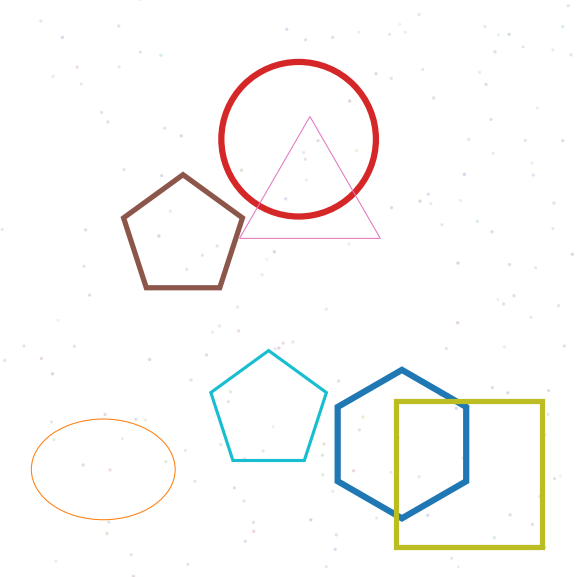[{"shape": "hexagon", "thickness": 3, "radius": 0.64, "center": [0.696, 0.23]}, {"shape": "oval", "thickness": 0.5, "radius": 0.62, "center": [0.179, 0.186]}, {"shape": "circle", "thickness": 3, "radius": 0.67, "center": [0.517, 0.758]}, {"shape": "pentagon", "thickness": 2.5, "radius": 0.54, "center": [0.317, 0.588]}, {"shape": "triangle", "thickness": 0.5, "radius": 0.7, "center": [0.537, 0.657]}, {"shape": "square", "thickness": 2.5, "radius": 0.63, "center": [0.812, 0.178]}, {"shape": "pentagon", "thickness": 1.5, "radius": 0.53, "center": [0.465, 0.287]}]